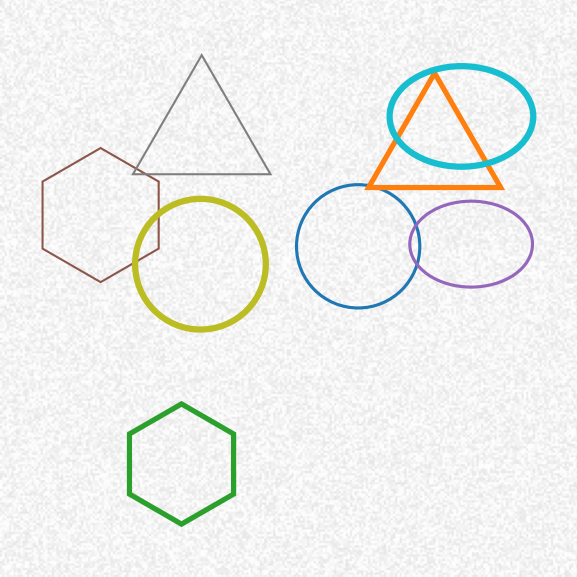[{"shape": "circle", "thickness": 1.5, "radius": 0.53, "center": [0.62, 0.573]}, {"shape": "triangle", "thickness": 2.5, "radius": 0.66, "center": [0.753, 0.74]}, {"shape": "hexagon", "thickness": 2.5, "radius": 0.52, "center": [0.314, 0.196]}, {"shape": "oval", "thickness": 1.5, "radius": 0.53, "center": [0.816, 0.576]}, {"shape": "hexagon", "thickness": 1, "radius": 0.58, "center": [0.174, 0.627]}, {"shape": "triangle", "thickness": 1, "radius": 0.69, "center": [0.349, 0.766]}, {"shape": "circle", "thickness": 3, "radius": 0.57, "center": [0.347, 0.542]}, {"shape": "oval", "thickness": 3, "radius": 0.62, "center": [0.799, 0.798]}]